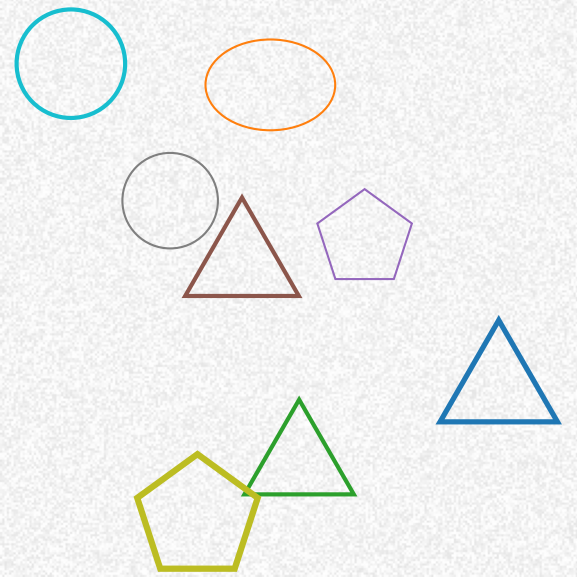[{"shape": "triangle", "thickness": 2.5, "radius": 0.59, "center": [0.864, 0.327]}, {"shape": "oval", "thickness": 1, "radius": 0.56, "center": [0.468, 0.852]}, {"shape": "triangle", "thickness": 2, "radius": 0.55, "center": [0.518, 0.198]}, {"shape": "pentagon", "thickness": 1, "radius": 0.43, "center": [0.631, 0.586]}, {"shape": "triangle", "thickness": 2, "radius": 0.57, "center": [0.419, 0.543]}, {"shape": "circle", "thickness": 1, "radius": 0.41, "center": [0.295, 0.652]}, {"shape": "pentagon", "thickness": 3, "radius": 0.55, "center": [0.342, 0.103]}, {"shape": "circle", "thickness": 2, "radius": 0.47, "center": [0.123, 0.889]}]